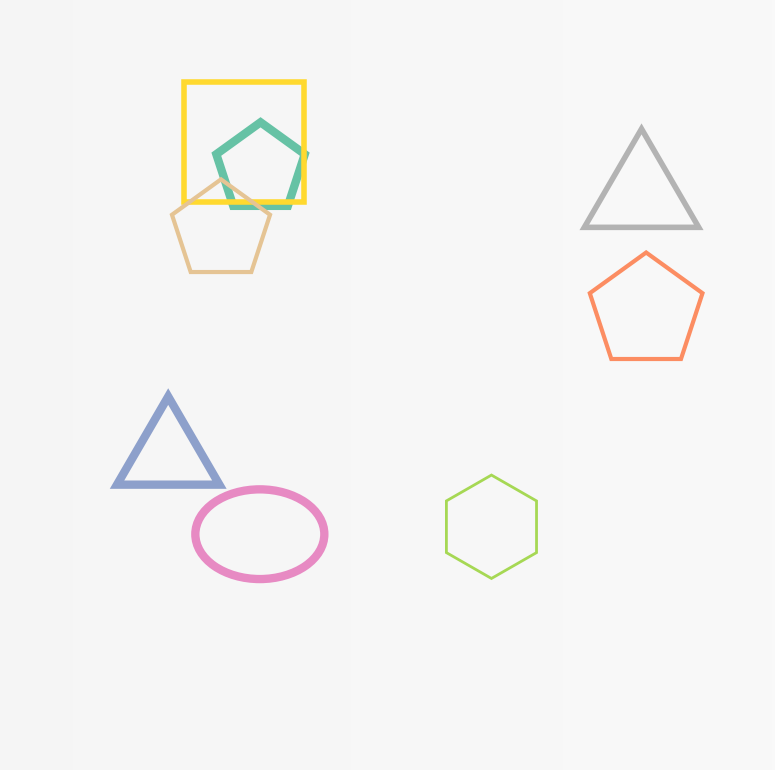[{"shape": "pentagon", "thickness": 3, "radius": 0.3, "center": [0.336, 0.781]}, {"shape": "pentagon", "thickness": 1.5, "radius": 0.38, "center": [0.834, 0.596]}, {"shape": "triangle", "thickness": 3, "radius": 0.38, "center": [0.217, 0.409]}, {"shape": "oval", "thickness": 3, "radius": 0.42, "center": [0.335, 0.306]}, {"shape": "hexagon", "thickness": 1, "radius": 0.34, "center": [0.634, 0.316]}, {"shape": "square", "thickness": 2, "radius": 0.39, "center": [0.315, 0.816]}, {"shape": "pentagon", "thickness": 1.5, "radius": 0.33, "center": [0.285, 0.701]}, {"shape": "triangle", "thickness": 2, "radius": 0.43, "center": [0.828, 0.747]}]